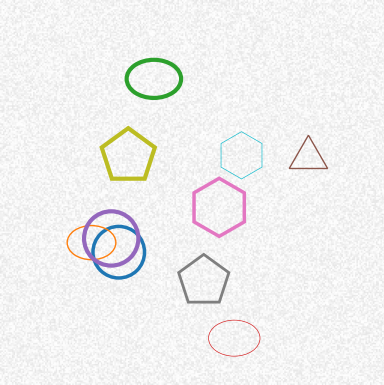[{"shape": "circle", "thickness": 2.5, "radius": 0.33, "center": [0.308, 0.345]}, {"shape": "oval", "thickness": 1, "radius": 0.32, "center": [0.238, 0.37]}, {"shape": "oval", "thickness": 3, "radius": 0.35, "center": [0.4, 0.795]}, {"shape": "oval", "thickness": 0.5, "radius": 0.33, "center": [0.608, 0.122]}, {"shape": "circle", "thickness": 3, "radius": 0.35, "center": [0.289, 0.381]}, {"shape": "triangle", "thickness": 1, "radius": 0.29, "center": [0.801, 0.591]}, {"shape": "hexagon", "thickness": 2.5, "radius": 0.38, "center": [0.569, 0.461]}, {"shape": "pentagon", "thickness": 2, "radius": 0.34, "center": [0.529, 0.271]}, {"shape": "pentagon", "thickness": 3, "radius": 0.36, "center": [0.333, 0.595]}, {"shape": "hexagon", "thickness": 0.5, "radius": 0.31, "center": [0.627, 0.597]}]